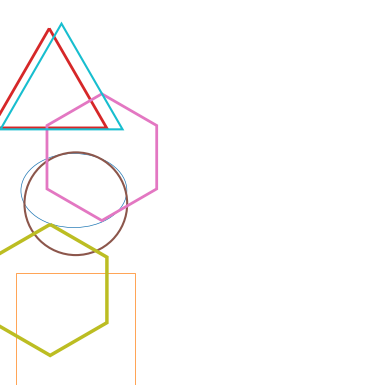[{"shape": "oval", "thickness": 0.5, "radius": 0.69, "center": [0.192, 0.505]}, {"shape": "square", "thickness": 0.5, "radius": 0.77, "center": [0.196, 0.138]}, {"shape": "triangle", "thickness": 2, "radius": 0.86, "center": [0.128, 0.754]}, {"shape": "circle", "thickness": 1.5, "radius": 0.67, "center": [0.197, 0.471]}, {"shape": "hexagon", "thickness": 2, "radius": 0.82, "center": [0.265, 0.592]}, {"shape": "hexagon", "thickness": 2.5, "radius": 0.85, "center": [0.13, 0.247]}, {"shape": "triangle", "thickness": 1.5, "radius": 0.92, "center": [0.16, 0.756]}]